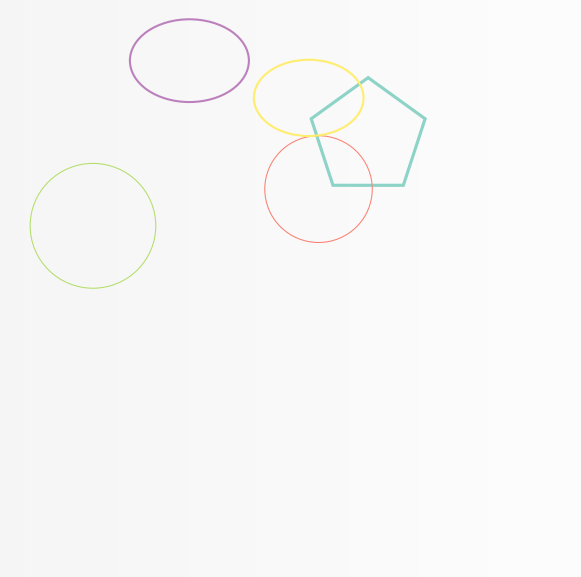[{"shape": "pentagon", "thickness": 1.5, "radius": 0.52, "center": [0.633, 0.762]}, {"shape": "circle", "thickness": 0.5, "radius": 0.46, "center": [0.548, 0.672]}, {"shape": "circle", "thickness": 0.5, "radius": 0.54, "center": [0.16, 0.608]}, {"shape": "oval", "thickness": 1, "radius": 0.51, "center": [0.326, 0.894]}, {"shape": "oval", "thickness": 1, "radius": 0.47, "center": [0.531, 0.83]}]